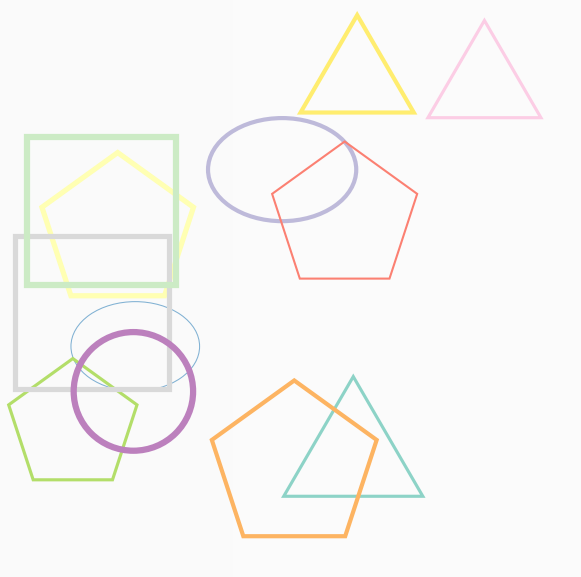[{"shape": "triangle", "thickness": 1.5, "radius": 0.69, "center": [0.608, 0.209]}, {"shape": "pentagon", "thickness": 2.5, "radius": 0.69, "center": [0.203, 0.598]}, {"shape": "oval", "thickness": 2, "radius": 0.64, "center": [0.485, 0.705]}, {"shape": "pentagon", "thickness": 1, "radius": 0.66, "center": [0.593, 0.623]}, {"shape": "oval", "thickness": 0.5, "radius": 0.55, "center": [0.233, 0.399]}, {"shape": "pentagon", "thickness": 2, "radius": 0.75, "center": [0.506, 0.191]}, {"shape": "pentagon", "thickness": 1.5, "radius": 0.58, "center": [0.125, 0.262]}, {"shape": "triangle", "thickness": 1.5, "radius": 0.56, "center": [0.833, 0.851]}, {"shape": "square", "thickness": 2.5, "radius": 0.66, "center": [0.158, 0.458]}, {"shape": "circle", "thickness": 3, "radius": 0.51, "center": [0.229, 0.321]}, {"shape": "square", "thickness": 3, "radius": 0.64, "center": [0.175, 0.634]}, {"shape": "triangle", "thickness": 2, "radius": 0.56, "center": [0.614, 0.861]}]